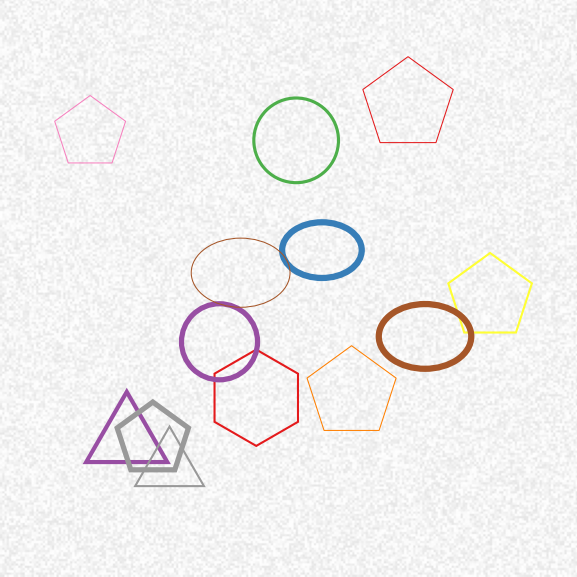[{"shape": "hexagon", "thickness": 1, "radius": 0.42, "center": [0.444, 0.31]}, {"shape": "pentagon", "thickness": 0.5, "radius": 0.41, "center": [0.707, 0.819]}, {"shape": "oval", "thickness": 3, "radius": 0.34, "center": [0.557, 0.566]}, {"shape": "circle", "thickness": 1.5, "radius": 0.37, "center": [0.513, 0.756]}, {"shape": "circle", "thickness": 2.5, "radius": 0.33, "center": [0.38, 0.407]}, {"shape": "triangle", "thickness": 2, "radius": 0.41, "center": [0.219, 0.24]}, {"shape": "pentagon", "thickness": 0.5, "radius": 0.41, "center": [0.609, 0.319]}, {"shape": "pentagon", "thickness": 1, "radius": 0.38, "center": [0.849, 0.485]}, {"shape": "oval", "thickness": 3, "radius": 0.4, "center": [0.736, 0.417]}, {"shape": "oval", "thickness": 0.5, "radius": 0.43, "center": [0.417, 0.527]}, {"shape": "pentagon", "thickness": 0.5, "radius": 0.32, "center": [0.156, 0.769]}, {"shape": "triangle", "thickness": 1, "radius": 0.34, "center": [0.294, 0.192]}, {"shape": "pentagon", "thickness": 2.5, "radius": 0.32, "center": [0.265, 0.238]}]